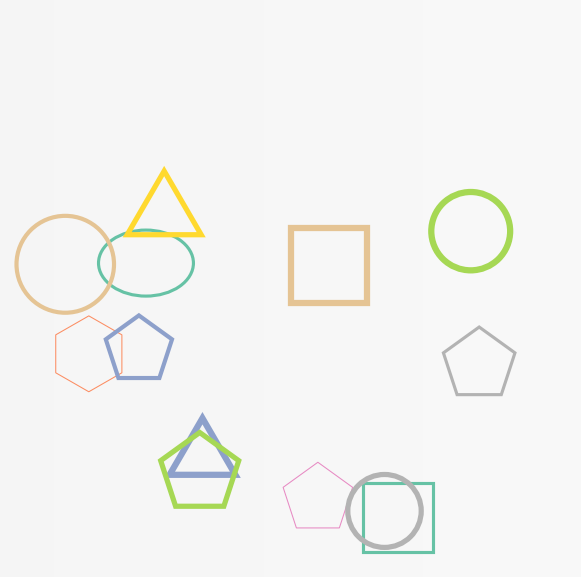[{"shape": "oval", "thickness": 1.5, "radius": 0.41, "center": [0.251, 0.544]}, {"shape": "square", "thickness": 1.5, "radius": 0.3, "center": [0.684, 0.103]}, {"shape": "hexagon", "thickness": 0.5, "radius": 0.33, "center": [0.153, 0.386]}, {"shape": "triangle", "thickness": 3, "radius": 0.33, "center": [0.348, 0.21]}, {"shape": "pentagon", "thickness": 2, "radius": 0.3, "center": [0.239, 0.393]}, {"shape": "pentagon", "thickness": 0.5, "radius": 0.31, "center": [0.547, 0.136]}, {"shape": "pentagon", "thickness": 2.5, "radius": 0.35, "center": [0.344, 0.18]}, {"shape": "circle", "thickness": 3, "radius": 0.34, "center": [0.81, 0.599]}, {"shape": "triangle", "thickness": 2.5, "radius": 0.37, "center": [0.282, 0.629]}, {"shape": "square", "thickness": 3, "radius": 0.33, "center": [0.566, 0.539]}, {"shape": "circle", "thickness": 2, "radius": 0.42, "center": [0.112, 0.541]}, {"shape": "circle", "thickness": 2.5, "radius": 0.32, "center": [0.662, 0.114]}, {"shape": "pentagon", "thickness": 1.5, "radius": 0.32, "center": [0.824, 0.368]}]